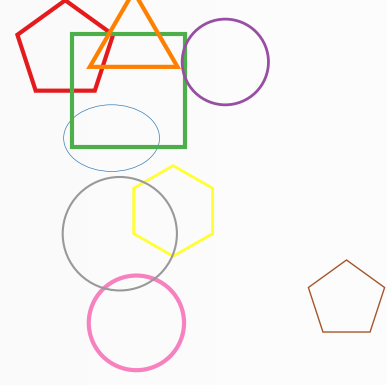[{"shape": "pentagon", "thickness": 3, "radius": 0.65, "center": [0.168, 0.87]}, {"shape": "oval", "thickness": 0.5, "radius": 0.62, "center": [0.288, 0.641]}, {"shape": "square", "thickness": 3, "radius": 0.73, "center": [0.332, 0.764]}, {"shape": "circle", "thickness": 2, "radius": 0.56, "center": [0.581, 0.839]}, {"shape": "triangle", "thickness": 3, "radius": 0.65, "center": [0.345, 0.892]}, {"shape": "hexagon", "thickness": 2, "radius": 0.59, "center": [0.447, 0.452]}, {"shape": "pentagon", "thickness": 1, "radius": 0.52, "center": [0.894, 0.221]}, {"shape": "circle", "thickness": 3, "radius": 0.61, "center": [0.352, 0.161]}, {"shape": "circle", "thickness": 1.5, "radius": 0.74, "center": [0.309, 0.393]}]